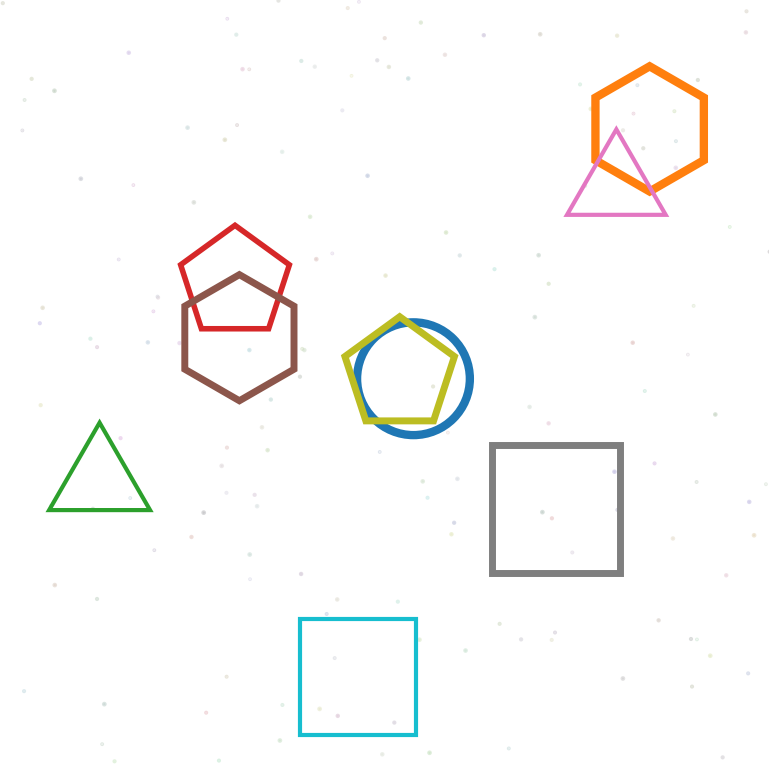[{"shape": "circle", "thickness": 3, "radius": 0.37, "center": [0.537, 0.508]}, {"shape": "hexagon", "thickness": 3, "radius": 0.41, "center": [0.844, 0.833]}, {"shape": "triangle", "thickness": 1.5, "radius": 0.38, "center": [0.129, 0.375]}, {"shape": "pentagon", "thickness": 2, "radius": 0.37, "center": [0.305, 0.633]}, {"shape": "hexagon", "thickness": 2.5, "radius": 0.41, "center": [0.311, 0.561]}, {"shape": "triangle", "thickness": 1.5, "radius": 0.37, "center": [0.8, 0.758]}, {"shape": "square", "thickness": 2.5, "radius": 0.42, "center": [0.722, 0.339]}, {"shape": "pentagon", "thickness": 2.5, "radius": 0.37, "center": [0.519, 0.514]}, {"shape": "square", "thickness": 1.5, "radius": 0.38, "center": [0.465, 0.121]}]